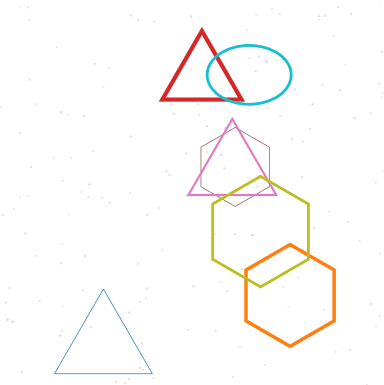[{"shape": "triangle", "thickness": 0.5, "radius": 0.73, "center": [0.269, 0.103]}, {"shape": "hexagon", "thickness": 2.5, "radius": 0.66, "center": [0.753, 0.233]}, {"shape": "triangle", "thickness": 3, "radius": 0.59, "center": [0.524, 0.801]}, {"shape": "hexagon", "thickness": 0.5, "radius": 0.51, "center": [0.611, 0.566]}, {"shape": "triangle", "thickness": 1.5, "radius": 0.66, "center": [0.603, 0.559]}, {"shape": "hexagon", "thickness": 2, "radius": 0.72, "center": [0.677, 0.398]}, {"shape": "oval", "thickness": 2, "radius": 0.55, "center": [0.647, 0.806]}]